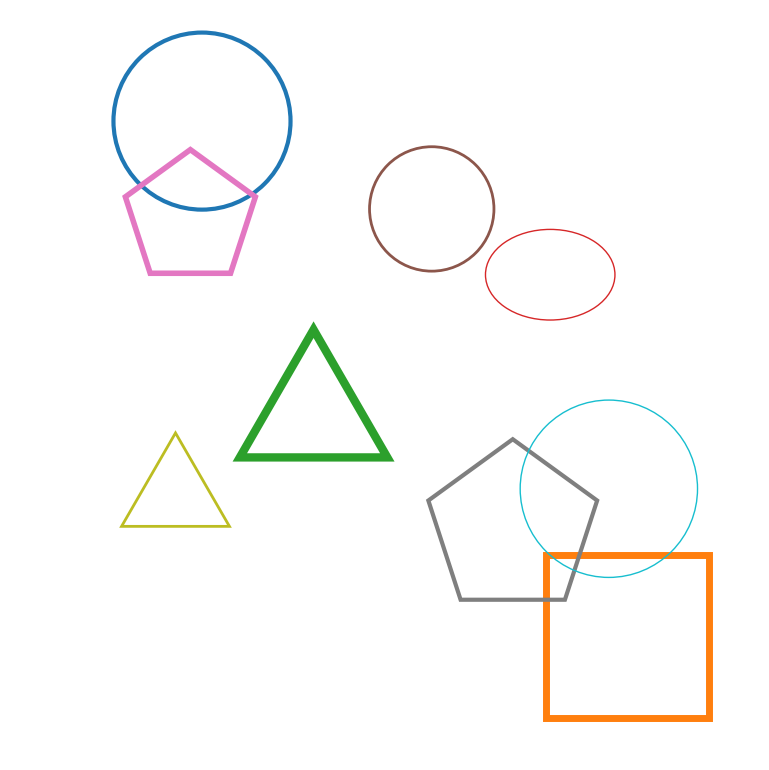[{"shape": "circle", "thickness": 1.5, "radius": 0.57, "center": [0.262, 0.843]}, {"shape": "square", "thickness": 2.5, "radius": 0.53, "center": [0.815, 0.173]}, {"shape": "triangle", "thickness": 3, "radius": 0.55, "center": [0.407, 0.461]}, {"shape": "oval", "thickness": 0.5, "radius": 0.42, "center": [0.715, 0.643]}, {"shape": "circle", "thickness": 1, "radius": 0.4, "center": [0.561, 0.729]}, {"shape": "pentagon", "thickness": 2, "radius": 0.44, "center": [0.247, 0.717]}, {"shape": "pentagon", "thickness": 1.5, "radius": 0.58, "center": [0.666, 0.314]}, {"shape": "triangle", "thickness": 1, "radius": 0.4, "center": [0.228, 0.357]}, {"shape": "circle", "thickness": 0.5, "radius": 0.58, "center": [0.791, 0.365]}]